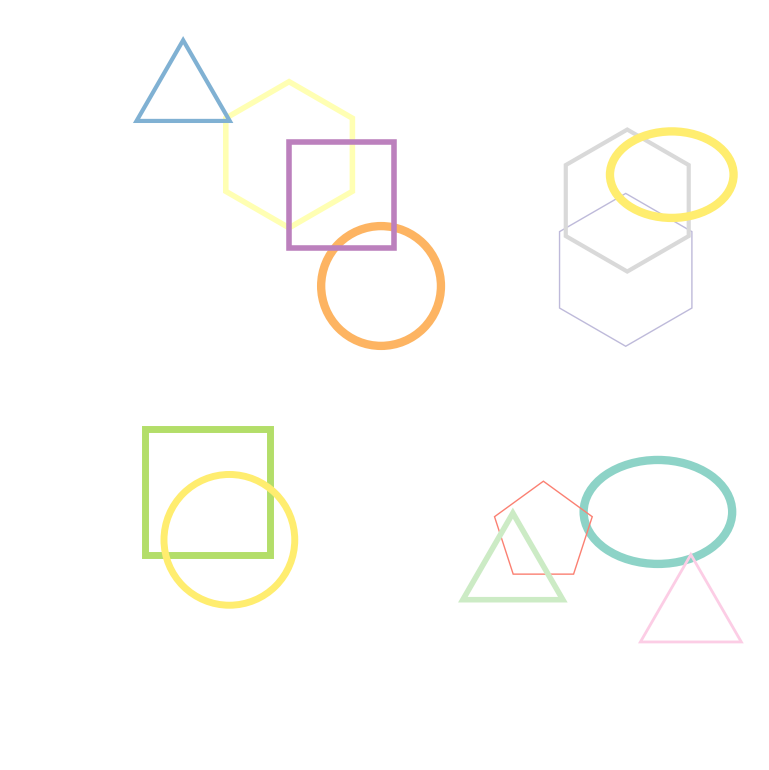[{"shape": "oval", "thickness": 3, "radius": 0.48, "center": [0.854, 0.335]}, {"shape": "hexagon", "thickness": 2, "radius": 0.47, "center": [0.375, 0.799]}, {"shape": "hexagon", "thickness": 0.5, "radius": 0.5, "center": [0.813, 0.65]}, {"shape": "pentagon", "thickness": 0.5, "radius": 0.33, "center": [0.706, 0.308]}, {"shape": "triangle", "thickness": 1.5, "radius": 0.35, "center": [0.238, 0.878]}, {"shape": "circle", "thickness": 3, "radius": 0.39, "center": [0.495, 0.629]}, {"shape": "square", "thickness": 2.5, "radius": 0.41, "center": [0.269, 0.361]}, {"shape": "triangle", "thickness": 1, "radius": 0.38, "center": [0.897, 0.204]}, {"shape": "hexagon", "thickness": 1.5, "radius": 0.46, "center": [0.815, 0.74]}, {"shape": "square", "thickness": 2, "radius": 0.34, "center": [0.444, 0.747]}, {"shape": "triangle", "thickness": 2, "radius": 0.37, "center": [0.666, 0.259]}, {"shape": "circle", "thickness": 2.5, "radius": 0.42, "center": [0.298, 0.299]}, {"shape": "oval", "thickness": 3, "radius": 0.4, "center": [0.872, 0.773]}]